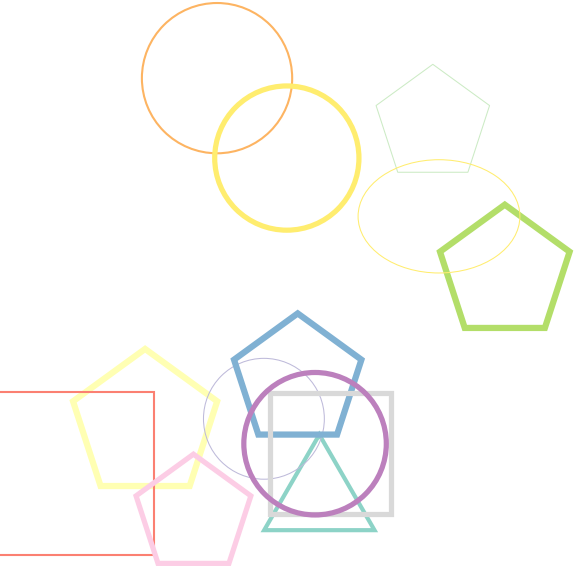[{"shape": "triangle", "thickness": 2, "radius": 0.55, "center": [0.553, 0.136]}, {"shape": "pentagon", "thickness": 3, "radius": 0.66, "center": [0.251, 0.264]}, {"shape": "circle", "thickness": 0.5, "radius": 0.52, "center": [0.457, 0.274]}, {"shape": "square", "thickness": 1, "radius": 0.7, "center": [0.125, 0.179]}, {"shape": "pentagon", "thickness": 3, "radius": 0.58, "center": [0.516, 0.34]}, {"shape": "circle", "thickness": 1, "radius": 0.65, "center": [0.376, 0.864]}, {"shape": "pentagon", "thickness": 3, "radius": 0.59, "center": [0.874, 0.527]}, {"shape": "pentagon", "thickness": 2.5, "radius": 0.52, "center": [0.335, 0.108]}, {"shape": "square", "thickness": 2.5, "radius": 0.52, "center": [0.572, 0.215]}, {"shape": "circle", "thickness": 2.5, "radius": 0.62, "center": [0.546, 0.231]}, {"shape": "pentagon", "thickness": 0.5, "radius": 0.52, "center": [0.749, 0.784]}, {"shape": "circle", "thickness": 2.5, "radius": 0.62, "center": [0.497, 0.725]}, {"shape": "oval", "thickness": 0.5, "radius": 0.7, "center": [0.76, 0.625]}]